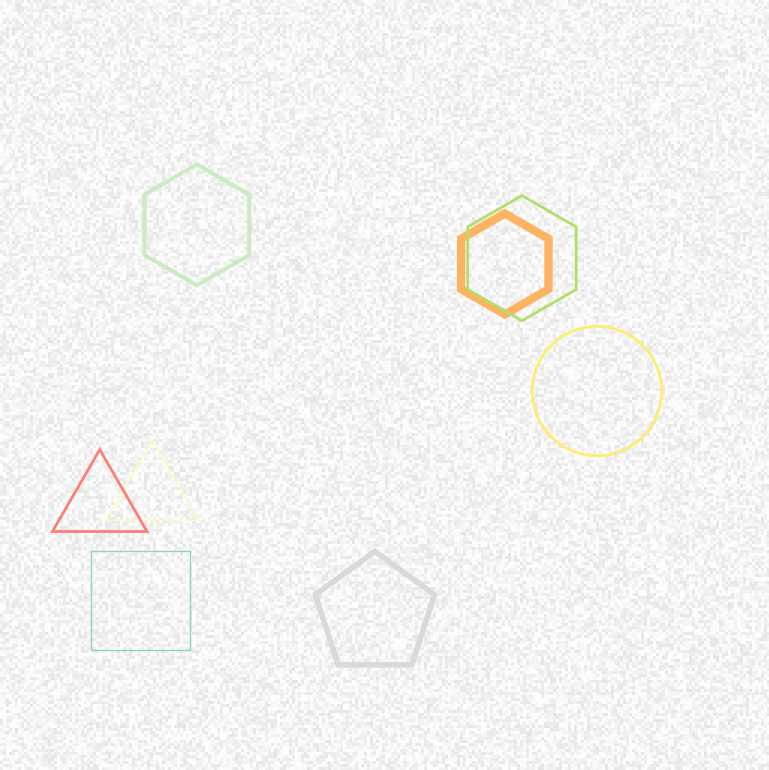[{"shape": "square", "thickness": 0.5, "radius": 0.32, "center": [0.183, 0.22]}, {"shape": "triangle", "thickness": 0.5, "radius": 0.35, "center": [0.198, 0.359]}, {"shape": "triangle", "thickness": 1, "radius": 0.35, "center": [0.13, 0.345]}, {"shape": "hexagon", "thickness": 3, "radius": 0.33, "center": [0.656, 0.657]}, {"shape": "hexagon", "thickness": 1, "radius": 0.41, "center": [0.678, 0.665]}, {"shape": "pentagon", "thickness": 2, "radius": 0.41, "center": [0.487, 0.202]}, {"shape": "hexagon", "thickness": 1.5, "radius": 0.39, "center": [0.256, 0.708]}, {"shape": "circle", "thickness": 1, "radius": 0.42, "center": [0.775, 0.492]}]